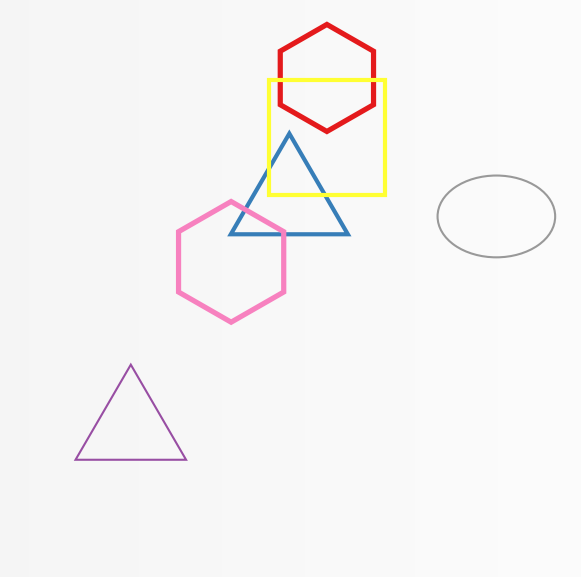[{"shape": "hexagon", "thickness": 2.5, "radius": 0.46, "center": [0.562, 0.864]}, {"shape": "triangle", "thickness": 2, "radius": 0.58, "center": [0.498, 0.652]}, {"shape": "triangle", "thickness": 1, "radius": 0.55, "center": [0.225, 0.258]}, {"shape": "square", "thickness": 2, "radius": 0.5, "center": [0.562, 0.761]}, {"shape": "hexagon", "thickness": 2.5, "radius": 0.52, "center": [0.398, 0.546]}, {"shape": "oval", "thickness": 1, "radius": 0.51, "center": [0.854, 0.624]}]